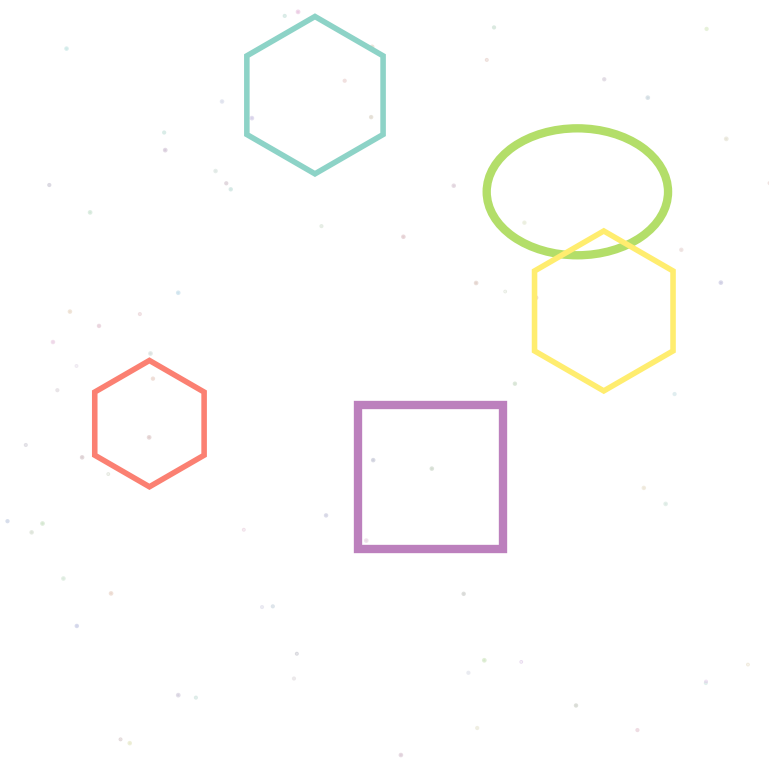[{"shape": "hexagon", "thickness": 2, "radius": 0.51, "center": [0.409, 0.876]}, {"shape": "hexagon", "thickness": 2, "radius": 0.41, "center": [0.194, 0.45]}, {"shape": "oval", "thickness": 3, "radius": 0.59, "center": [0.75, 0.751]}, {"shape": "square", "thickness": 3, "radius": 0.47, "center": [0.559, 0.38]}, {"shape": "hexagon", "thickness": 2, "radius": 0.52, "center": [0.784, 0.596]}]